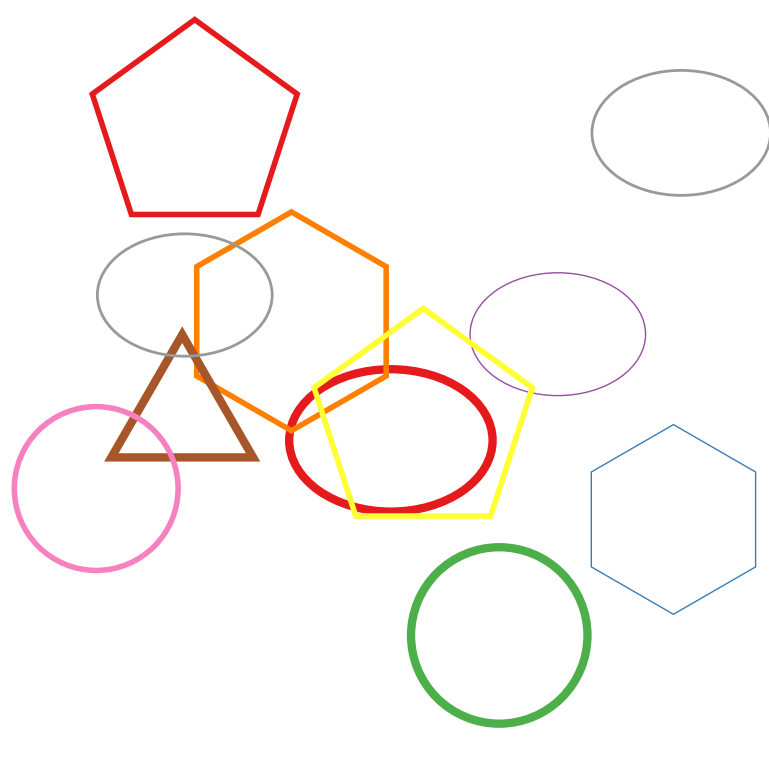[{"shape": "oval", "thickness": 3, "radius": 0.66, "center": [0.508, 0.428]}, {"shape": "pentagon", "thickness": 2, "radius": 0.7, "center": [0.253, 0.835]}, {"shape": "hexagon", "thickness": 0.5, "radius": 0.62, "center": [0.875, 0.325]}, {"shape": "circle", "thickness": 3, "radius": 0.57, "center": [0.648, 0.175]}, {"shape": "oval", "thickness": 0.5, "radius": 0.57, "center": [0.724, 0.566]}, {"shape": "hexagon", "thickness": 2, "radius": 0.71, "center": [0.379, 0.583]}, {"shape": "pentagon", "thickness": 2, "radius": 0.75, "center": [0.55, 0.45]}, {"shape": "triangle", "thickness": 3, "radius": 0.53, "center": [0.237, 0.459]}, {"shape": "circle", "thickness": 2, "radius": 0.53, "center": [0.125, 0.366]}, {"shape": "oval", "thickness": 1, "radius": 0.58, "center": [0.885, 0.827]}, {"shape": "oval", "thickness": 1, "radius": 0.57, "center": [0.24, 0.617]}]